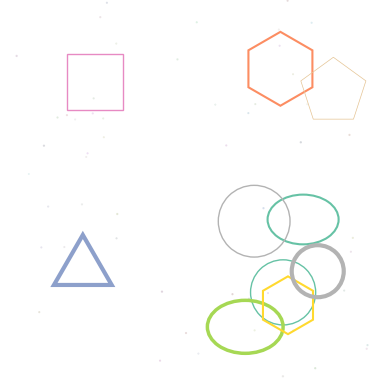[{"shape": "circle", "thickness": 1, "radius": 0.42, "center": [0.735, 0.241]}, {"shape": "oval", "thickness": 1.5, "radius": 0.46, "center": [0.787, 0.43]}, {"shape": "hexagon", "thickness": 1.5, "radius": 0.48, "center": [0.728, 0.821]}, {"shape": "triangle", "thickness": 3, "radius": 0.43, "center": [0.215, 0.303]}, {"shape": "square", "thickness": 1, "radius": 0.37, "center": [0.247, 0.787]}, {"shape": "oval", "thickness": 2.5, "radius": 0.49, "center": [0.637, 0.151]}, {"shape": "hexagon", "thickness": 1.5, "radius": 0.38, "center": [0.748, 0.207]}, {"shape": "pentagon", "thickness": 0.5, "radius": 0.44, "center": [0.866, 0.762]}, {"shape": "circle", "thickness": 1, "radius": 0.47, "center": [0.66, 0.425]}, {"shape": "circle", "thickness": 3, "radius": 0.34, "center": [0.825, 0.296]}]